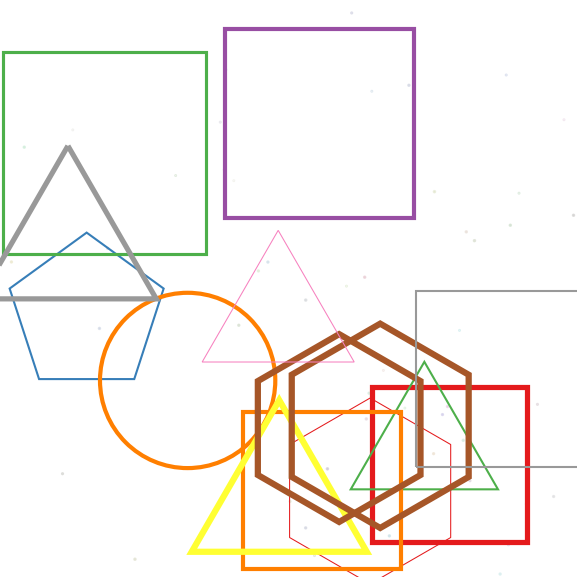[{"shape": "hexagon", "thickness": 0.5, "radius": 0.81, "center": [0.641, 0.149]}, {"shape": "square", "thickness": 2.5, "radius": 0.67, "center": [0.779, 0.196]}, {"shape": "pentagon", "thickness": 1, "radius": 0.7, "center": [0.15, 0.456]}, {"shape": "triangle", "thickness": 1, "radius": 0.74, "center": [0.735, 0.225]}, {"shape": "square", "thickness": 1.5, "radius": 0.88, "center": [0.181, 0.734]}, {"shape": "square", "thickness": 2, "radius": 0.82, "center": [0.554, 0.786]}, {"shape": "square", "thickness": 2, "radius": 0.68, "center": [0.558, 0.15]}, {"shape": "circle", "thickness": 2, "radius": 0.76, "center": [0.325, 0.34]}, {"shape": "triangle", "thickness": 3, "radius": 0.87, "center": [0.484, 0.131]}, {"shape": "hexagon", "thickness": 3, "radius": 0.88, "center": [0.658, 0.262]}, {"shape": "hexagon", "thickness": 3, "radius": 0.81, "center": [0.587, 0.258]}, {"shape": "triangle", "thickness": 0.5, "radius": 0.76, "center": [0.482, 0.448]}, {"shape": "square", "thickness": 1, "radius": 0.76, "center": [0.872, 0.343]}, {"shape": "triangle", "thickness": 2.5, "radius": 0.88, "center": [0.118, 0.57]}]